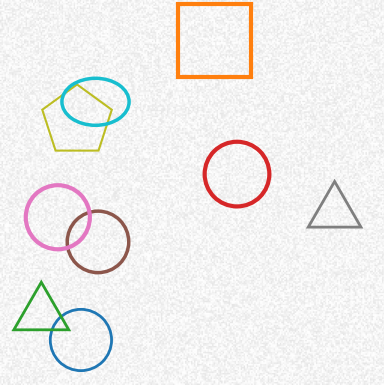[{"shape": "circle", "thickness": 2, "radius": 0.4, "center": [0.21, 0.117]}, {"shape": "square", "thickness": 3, "radius": 0.48, "center": [0.556, 0.894]}, {"shape": "triangle", "thickness": 2, "radius": 0.41, "center": [0.107, 0.185]}, {"shape": "circle", "thickness": 3, "radius": 0.42, "center": [0.616, 0.548]}, {"shape": "circle", "thickness": 2.5, "radius": 0.4, "center": [0.255, 0.372]}, {"shape": "circle", "thickness": 3, "radius": 0.42, "center": [0.15, 0.436]}, {"shape": "triangle", "thickness": 2, "radius": 0.4, "center": [0.869, 0.45]}, {"shape": "pentagon", "thickness": 1.5, "radius": 0.47, "center": [0.2, 0.686]}, {"shape": "oval", "thickness": 2.5, "radius": 0.44, "center": [0.248, 0.736]}]